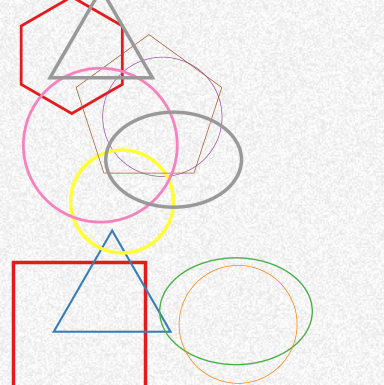[{"shape": "hexagon", "thickness": 2, "radius": 0.76, "center": [0.186, 0.857]}, {"shape": "square", "thickness": 2.5, "radius": 0.86, "center": [0.205, 0.149]}, {"shape": "triangle", "thickness": 1.5, "radius": 0.88, "center": [0.291, 0.226]}, {"shape": "oval", "thickness": 1, "radius": 0.99, "center": [0.613, 0.192]}, {"shape": "circle", "thickness": 0.5, "radius": 0.77, "center": [0.422, 0.697]}, {"shape": "circle", "thickness": 0.5, "radius": 0.77, "center": [0.618, 0.158]}, {"shape": "circle", "thickness": 2.5, "radius": 0.67, "center": [0.317, 0.477]}, {"shape": "pentagon", "thickness": 0.5, "radius": 0.99, "center": [0.387, 0.711]}, {"shape": "circle", "thickness": 2, "radius": 1.0, "center": [0.261, 0.623]}, {"shape": "triangle", "thickness": 2.5, "radius": 0.77, "center": [0.263, 0.875]}, {"shape": "oval", "thickness": 2.5, "radius": 0.88, "center": [0.451, 0.585]}]